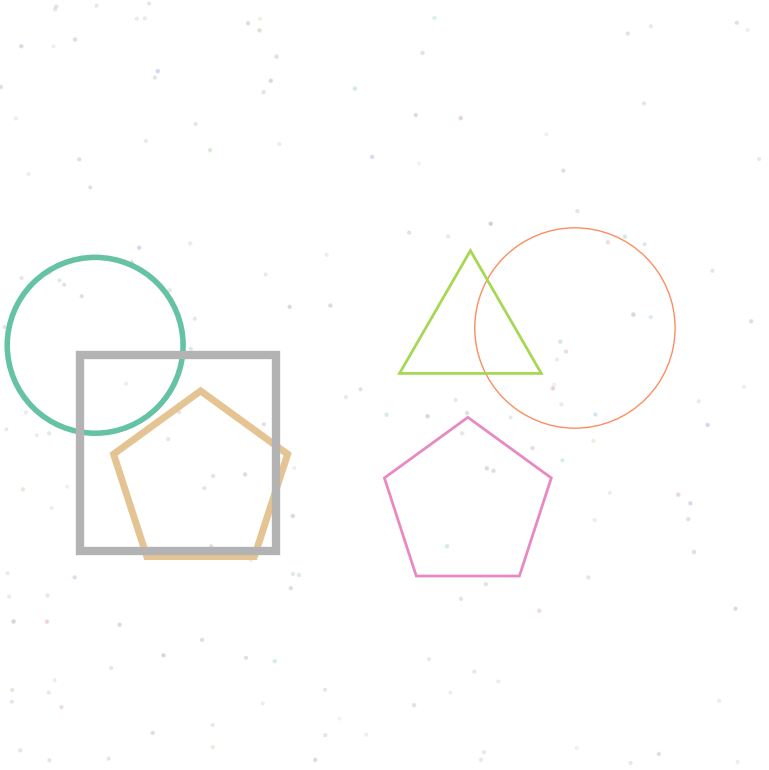[{"shape": "circle", "thickness": 2, "radius": 0.57, "center": [0.124, 0.552]}, {"shape": "circle", "thickness": 0.5, "radius": 0.65, "center": [0.747, 0.574]}, {"shape": "pentagon", "thickness": 1, "radius": 0.57, "center": [0.608, 0.344]}, {"shape": "triangle", "thickness": 1, "radius": 0.53, "center": [0.611, 0.568]}, {"shape": "pentagon", "thickness": 2.5, "radius": 0.59, "center": [0.261, 0.373]}, {"shape": "square", "thickness": 3, "radius": 0.64, "center": [0.231, 0.412]}]